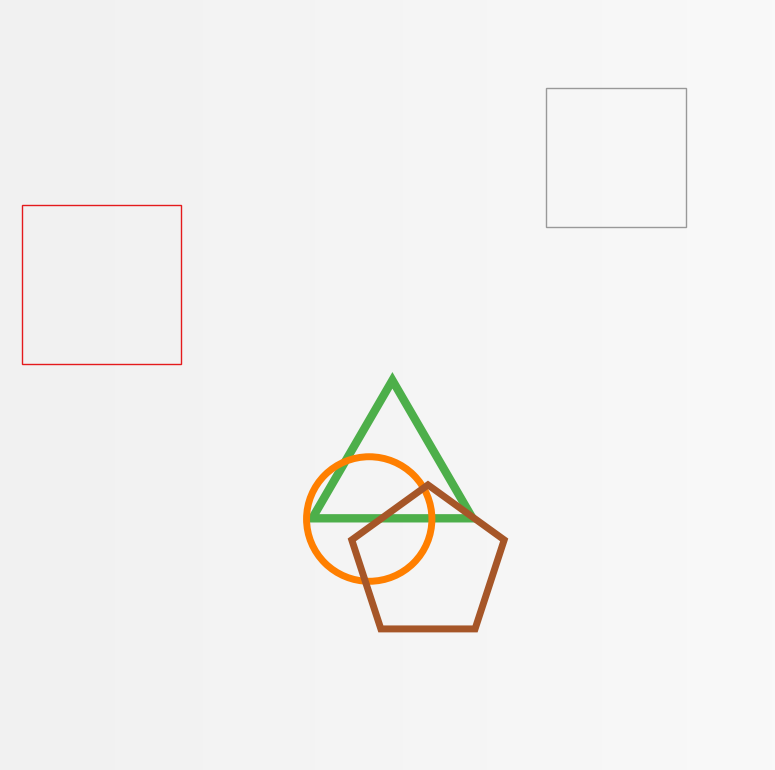[{"shape": "square", "thickness": 0.5, "radius": 0.51, "center": [0.131, 0.63]}, {"shape": "triangle", "thickness": 3, "radius": 0.6, "center": [0.506, 0.387]}, {"shape": "circle", "thickness": 2.5, "radius": 0.4, "center": [0.476, 0.326]}, {"shape": "pentagon", "thickness": 2.5, "radius": 0.52, "center": [0.552, 0.267]}, {"shape": "square", "thickness": 0.5, "radius": 0.45, "center": [0.795, 0.795]}]